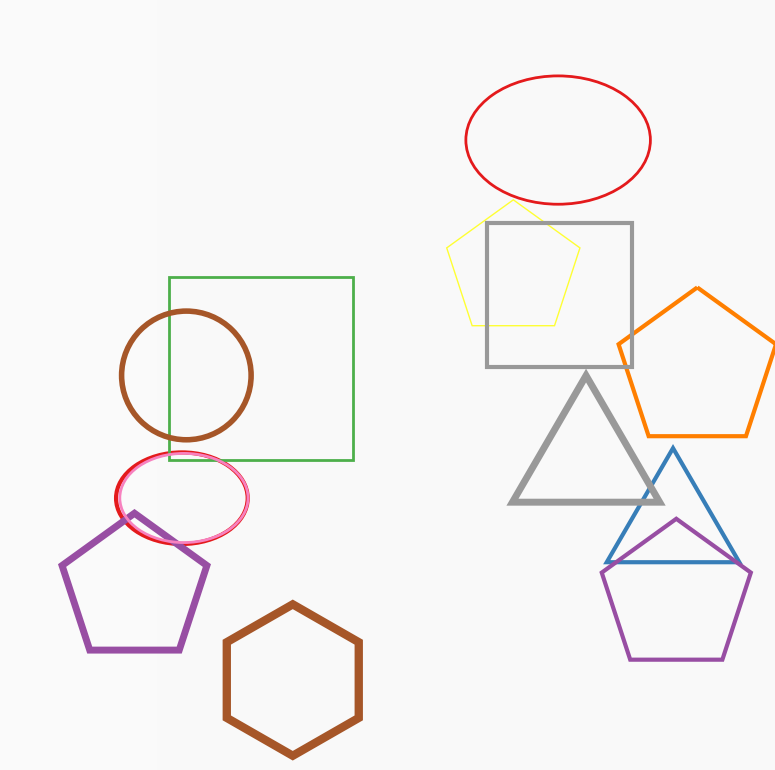[{"shape": "oval", "thickness": 1.5, "radius": 0.42, "center": [0.235, 0.353]}, {"shape": "oval", "thickness": 1, "radius": 0.6, "center": [0.72, 0.818]}, {"shape": "triangle", "thickness": 1.5, "radius": 0.49, "center": [0.868, 0.319]}, {"shape": "square", "thickness": 1, "radius": 0.59, "center": [0.336, 0.521]}, {"shape": "pentagon", "thickness": 2.5, "radius": 0.49, "center": [0.174, 0.235]}, {"shape": "pentagon", "thickness": 1.5, "radius": 0.51, "center": [0.873, 0.225]}, {"shape": "pentagon", "thickness": 1.5, "radius": 0.53, "center": [0.9, 0.52]}, {"shape": "pentagon", "thickness": 0.5, "radius": 0.45, "center": [0.662, 0.65]}, {"shape": "circle", "thickness": 2, "radius": 0.42, "center": [0.24, 0.512]}, {"shape": "hexagon", "thickness": 3, "radius": 0.49, "center": [0.378, 0.117]}, {"shape": "oval", "thickness": 1, "radius": 0.41, "center": [0.237, 0.353]}, {"shape": "triangle", "thickness": 2.5, "radius": 0.55, "center": [0.756, 0.403]}, {"shape": "square", "thickness": 1.5, "radius": 0.47, "center": [0.722, 0.617]}]